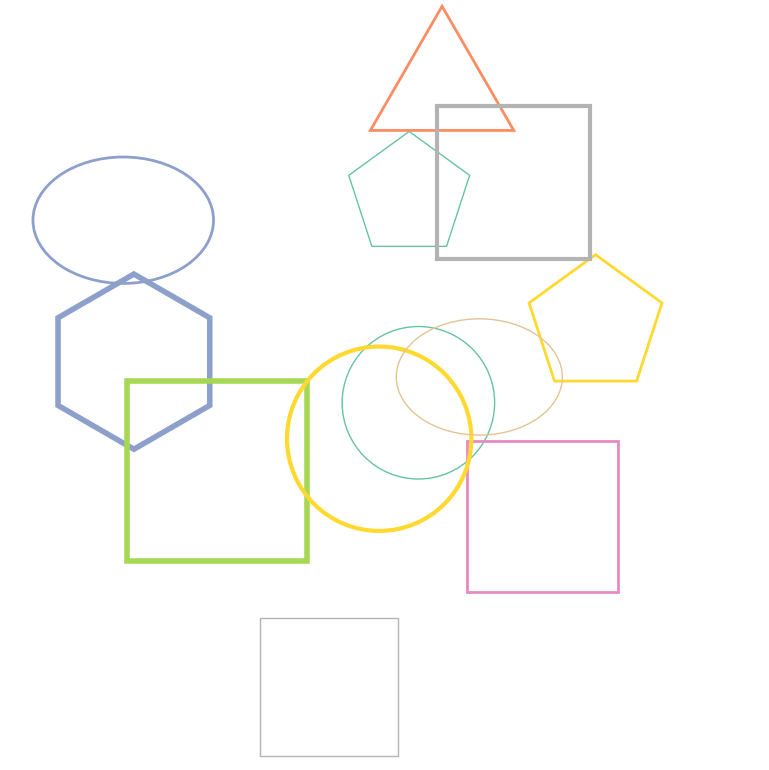[{"shape": "pentagon", "thickness": 0.5, "radius": 0.41, "center": [0.531, 0.747]}, {"shape": "circle", "thickness": 0.5, "radius": 0.5, "center": [0.543, 0.477]}, {"shape": "triangle", "thickness": 1, "radius": 0.54, "center": [0.574, 0.884]}, {"shape": "hexagon", "thickness": 2, "radius": 0.57, "center": [0.174, 0.53]}, {"shape": "oval", "thickness": 1, "radius": 0.59, "center": [0.16, 0.714]}, {"shape": "square", "thickness": 1, "radius": 0.49, "center": [0.705, 0.329]}, {"shape": "square", "thickness": 2, "radius": 0.59, "center": [0.282, 0.388]}, {"shape": "circle", "thickness": 1.5, "radius": 0.6, "center": [0.492, 0.43]}, {"shape": "pentagon", "thickness": 1, "radius": 0.45, "center": [0.773, 0.579]}, {"shape": "oval", "thickness": 0.5, "radius": 0.54, "center": [0.622, 0.51]}, {"shape": "square", "thickness": 1.5, "radius": 0.5, "center": [0.666, 0.763]}, {"shape": "square", "thickness": 0.5, "radius": 0.45, "center": [0.428, 0.108]}]